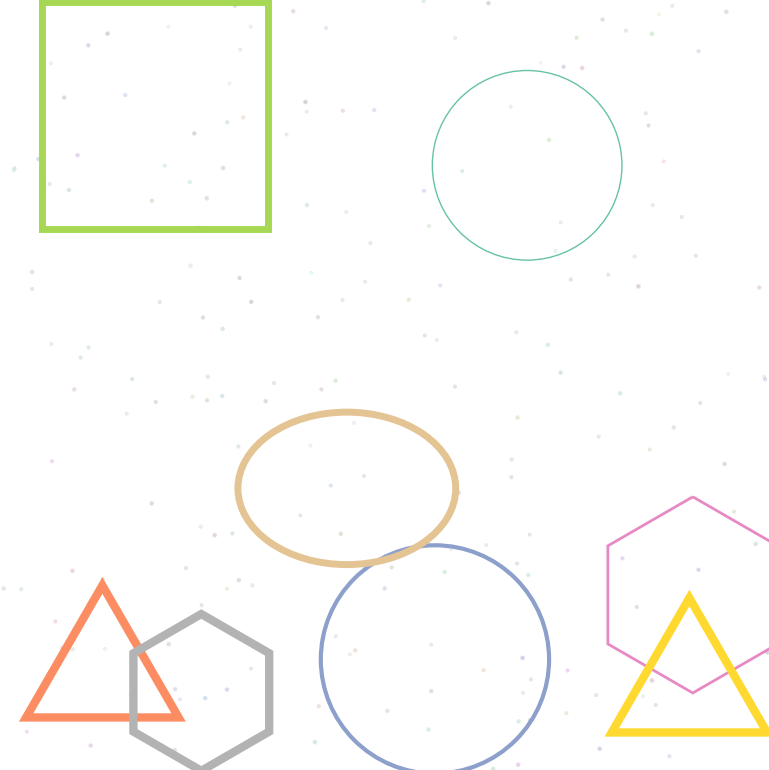[{"shape": "circle", "thickness": 0.5, "radius": 0.62, "center": [0.685, 0.785]}, {"shape": "triangle", "thickness": 3, "radius": 0.57, "center": [0.133, 0.125]}, {"shape": "circle", "thickness": 1.5, "radius": 0.74, "center": [0.565, 0.144]}, {"shape": "hexagon", "thickness": 1, "radius": 0.64, "center": [0.9, 0.227]}, {"shape": "square", "thickness": 2.5, "radius": 0.74, "center": [0.201, 0.85]}, {"shape": "triangle", "thickness": 3, "radius": 0.58, "center": [0.895, 0.107]}, {"shape": "oval", "thickness": 2.5, "radius": 0.71, "center": [0.45, 0.366]}, {"shape": "hexagon", "thickness": 3, "radius": 0.51, "center": [0.261, 0.101]}]